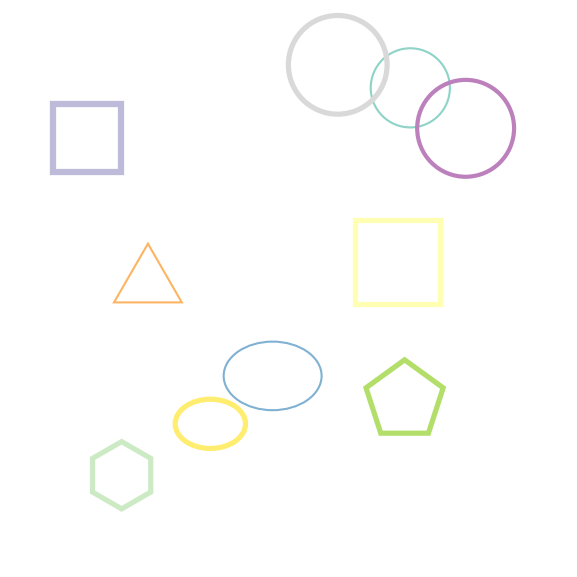[{"shape": "circle", "thickness": 1, "radius": 0.34, "center": [0.71, 0.847]}, {"shape": "square", "thickness": 2.5, "radius": 0.37, "center": [0.688, 0.546]}, {"shape": "square", "thickness": 3, "radius": 0.3, "center": [0.151, 0.76]}, {"shape": "oval", "thickness": 1, "radius": 0.42, "center": [0.472, 0.348]}, {"shape": "triangle", "thickness": 1, "radius": 0.34, "center": [0.256, 0.509]}, {"shape": "pentagon", "thickness": 2.5, "radius": 0.35, "center": [0.701, 0.306]}, {"shape": "circle", "thickness": 2.5, "radius": 0.43, "center": [0.585, 0.887]}, {"shape": "circle", "thickness": 2, "radius": 0.42, "center": [0.806, 0.777]}, {"shape": "hexagon", "thickness": 2.5, "radius": 0.29, "center": [0.211, 0.176]}, {"shape": "oval", "thickness": 2.5, "radius": 0.3, "center": [0.364, 0.265]}]